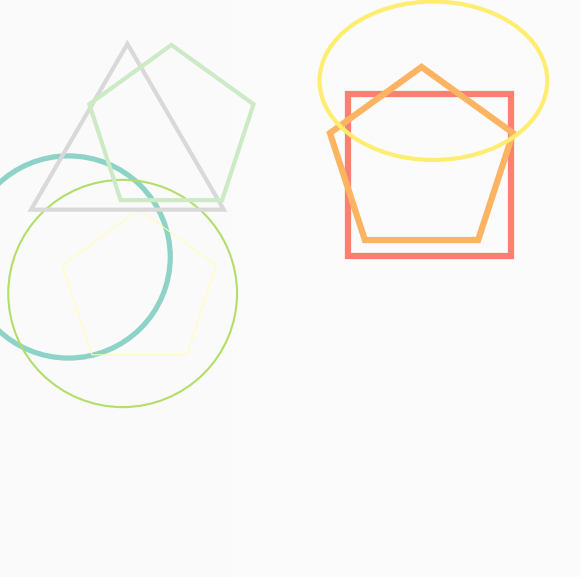[{"shape": "circle", "thickness": 2.5, "radius": 0.88, "center": [0.118, 0.554]}, {"shape": "pentagon", "thickness": 0.5, "radius": 0.69, "center": [0.24, 0.497]}, {"shape": "square", "thickness": 3, "radius": 0.7, "center": [0.739, 0.696]}, {"shape": "pentagon", "thickness": 3, "radius": 0.83, "center": [0.725, 0.718]}, {"shape": "circle", "thickness": 1, "radius": 0.98, "center": [0.211, 0.491]}, {"shape": "triangle", "thickness": 2, "radius": 0.96, "center": [0.219, 0.732]}, {"shape": "pentagon", "thickness": 2, "radius": 0.74, "center": [0.295, 0.773]}, {"shape": "oval", "thickness": 2, "radius": 0.98, "center": [0.746, 0.859]}]